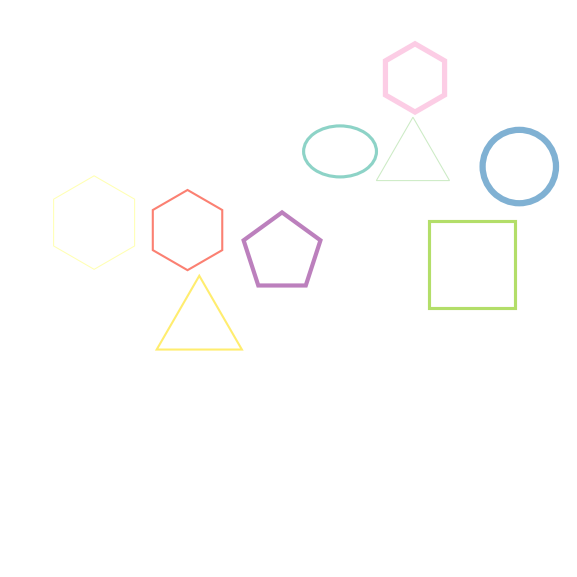[{"shape": "oval", "thickness": 1.5, "radius": 0.32, "center": [0.589, 0.737]}, {"shape": "hexagon", "thickness": 0.5, "radius": 0.4, "center": [0.163, 0.614]}, {"shape": "hexagon", "thickness": 1, "radius": 0.35, "center": [0.325, 0.601]}, {"shape": "circle", "thickness": 3, "radius": 0.32, "center": [0.899, 0.711]}, {"shape": "square", "thickness": 1.5, "radius": 0.37, "center": [0.817, 0.541]}, {"shape": "hexagon", "thickness": 2.5, "radius": 0.3, "center": [0.719, 0.864]}, {"shape": "pentagon", "thickness": 2, "radius": 0.35, "center": [0.488, 0.561]}, {"shape": "triangle", "thickness": 0.5, "radius": 0.37, "center": [0.715, 0.723]}, {"shape": "triangle", "thickness": 1, "radius": 0.43, "center": [0.345, 0.436]}]